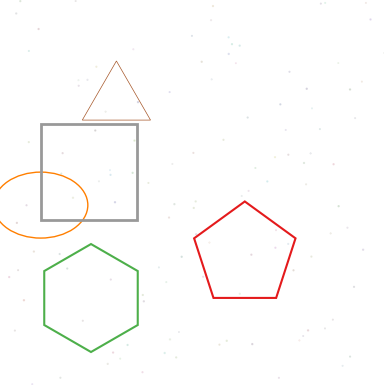[{"shape": "pentagon", "thickness": 1.5, "radius": 0.69, "center": [0.636, 0.338]}, {"shape": "hexagon", "thickness": 1.5, "radius": 0.7, "center": [0.236, 0.226]}, {"shape": "oval", "thickness": 1, "radius": 0.61, "center": [0.106, 0.467]}, {"shape": "triangle", "thickness": 0.5, "radius": 0.51, "center": [0.302, 0.739]}, {"shape": "square", "thickness": 2, "radius": 0.62, "center": [0.232, 0.553]}]